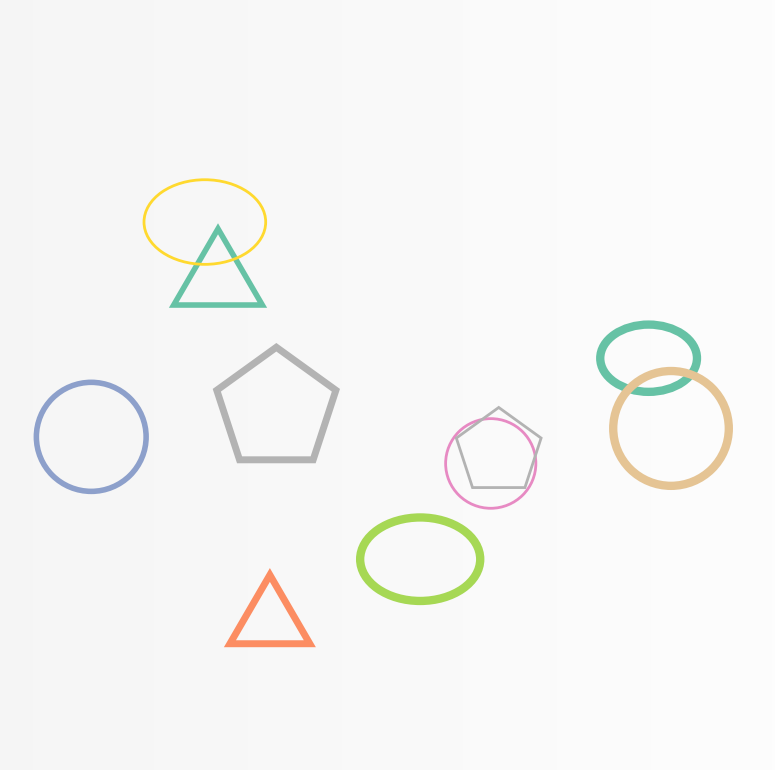[{"shape": "oval", "thickness": 3, "radius": 0.31, "center": [0.837, 0.535]}, {"shape": "triangle", "thickness": 2, "radius": 0.33, "center": [0.281, 0.637]}, {"shape": "triangle", "thickness": 2.5, "radius": 0.3, "center": [0.348, 0.194]}, {"shape": "circle", "thickness": 2, "radius": 0.35, "center": [0.118, 0.433]}, {"shape": "circle", "thickness": 1, "radius": 0.29, "center": [0.633, 0.398]}, {"shape": "oval", "thickness": 3, "radius": 0.39, "center": [0.542, 0.274]}, {"shape": "oval", "thickness": 1, "radius": 0.39, "center": [0.264, 0.712]}, {"shape": "circle", "thickness": 3, "radius": 0.37, "center": [0.866, 0.444]}, {"shape": "pentagon", "thickness": 1, "radius": 0.29, "center": [0.644, 0.413]}, {"shape": "pentagon", "thickness": 2.5, "radius": 0.4, "center": [0.357, 0.468]}]